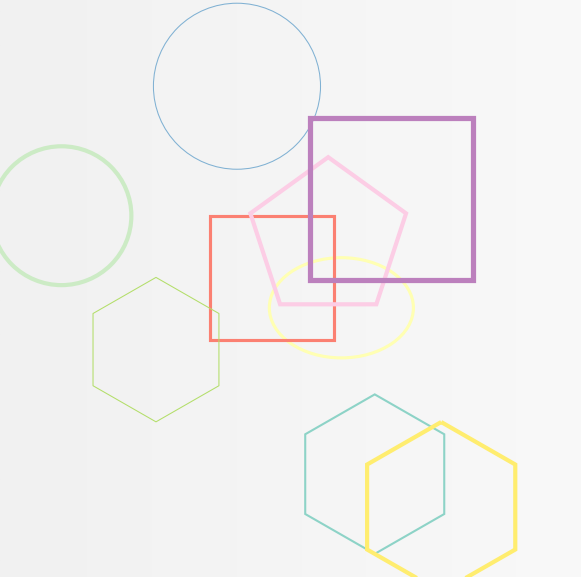[{"shape": "hexagon", "thickness": 1, "radius": 0.69, "center": [0.645, 0.178]}, {"shape": "oval", "thickness": 1.5, "radius": 0.62, "center": [0.587, 0.466]}, {"shape": "square", "thickness": 1.5, "radius": 0.54, "center": [0.468, 0.518]}, {"shape": "circle", "thickness": 0.5, "radius": 0.72, "center": [0.408, 0.85]}, {"shape": "hexagon", "thickness": 0.5, "radius": 0.63, "center": [0.268, 0.394]}, {"shape": "pentagon", "thickness": 2, "radius": 0.7, "center": [0.565, 0.586]}, {"shape": "square", "thickness": 2.5, "radius": 0.7, "center": [0.674, 0.655]}, {"shape": "circle", "thickness": 2, "radius": 0.6, "center": [0.106, 0.626]}, {"shape": "hexagon", "thickness": 2, "radius": 0.74, "center": [0.759, 0.121]}]